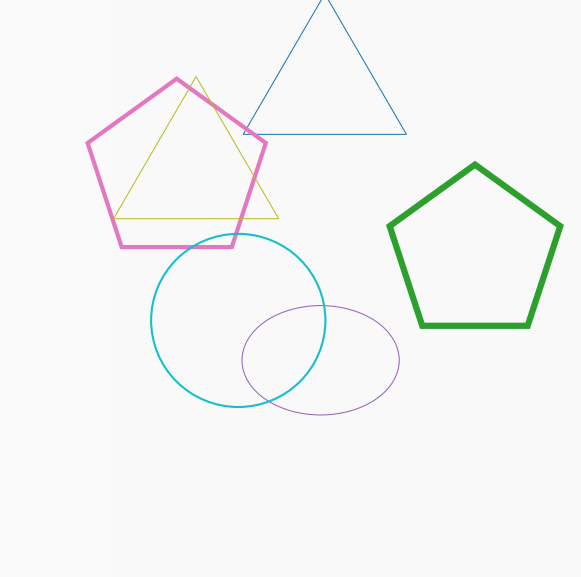[{"shape": "triangle", "thickness": 0.5, "radius": 0.81, "center": [0.559, 0.848]}, {"shape": "pentagon", "thickness": 3, "radius": 0.77, "center": [0.817, 0.56]}, {"shape": "oval", "thickness": 0.5, "radius": 0.68, "center": [0.552, 0.375]}, {"shape": "pentagon", "thickness": 2, "radius": 0.81, "center": [0.304, 0.702]}, {"shape": "triangle", "thickness": 0.5, "radius": 0.82, "center": [0.337, 0.702]}, {"shape": "circle", "thickness": 1, "radius": 0.75, "center": [0.41, 0.444]}]